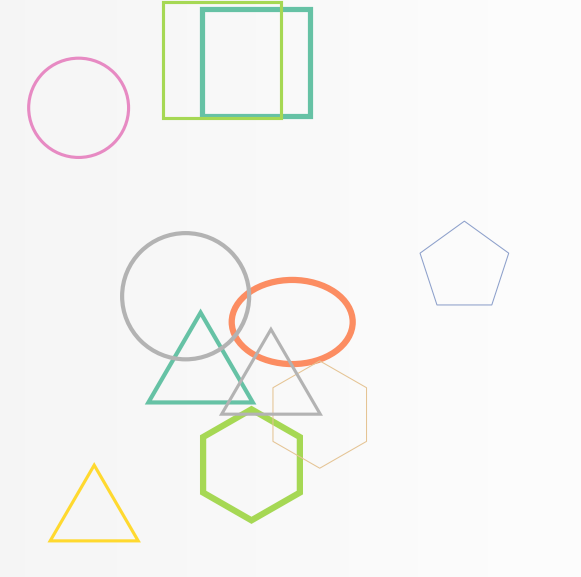[{"shape": "triangle", "thickness": 2, "radius": 0.52, "center": [0.345, 0.354]}, {"shape": "square", "thickness": 2.5, "radius": 0.46, "center": [0.441, 0.89]}, {"shape": "oval", "thickness": 3, "radius": 0.52, "center": [0.503, 0.442]}, {"shape": "pentagon", "thickness": 0.5, "radius": 0.4, "center": [0.799, 0.536]}, {"shape": "circle", "thickness": 1.5, "radius": 0.43, "center": [0.135, 0.812]}, {"shape": "square", "thickness": 1.5, "radius": 0.5, "center": [0.382, 0.895]}, {"shape": "hexagon", "thickness": 3, "radius": 0.48, "center": [0.433, 0.194]}, {"shape": "triangle", "thickness": 1.5, "radius": 0.44, "center": [0.162, 0.106]}, {"shape": "hexagon", "thickness": 0.5, "radius": 0.46, "center": [0.55, 0.281]}, {"shape": "circle", "thickness": 2, "radius": 0.55, "center": [0.319, 0.486]}, {"shape": "triangle", "thickness": 1.5, "radius": 0.49, "center": [0.466, 0.331]}]